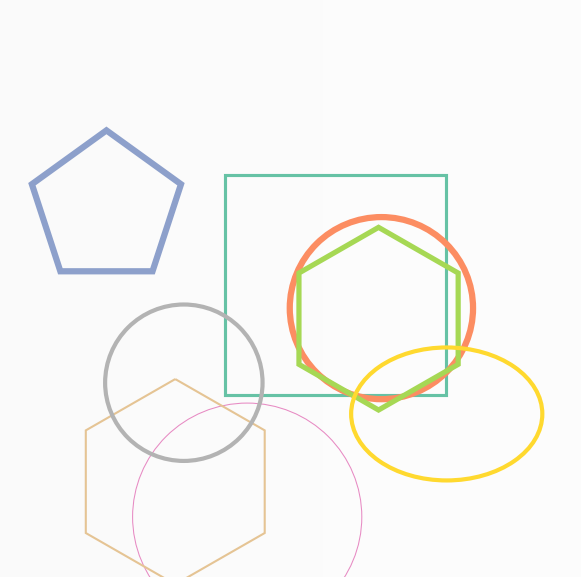[{"shape": "square", "thickness": 1.5, "radius": 0.95, "center": [0.577, 0.506]}, {"shape": "circle", "thickness": 3, "radius": 0.79, "center": [0.656, 0.466]}, {"shape": "pentagon", "thickness": 3, "radius": 0.67, "center": [0.183, 0.638]}, {"shape": "circle", "thickness": 0.5, "radius": 0.99, "center": [0.425, 0.104]}, {"shape": "hexagon", "thickness": 2.5, "radius": 0.79, "center": [0.651, 0.447]}, {"shape": "oval", "thickness": 2, "radius": 0.82, "center": [0.769, 0.282]}, {"shape": "hexagon", "thickness": 1, "radius": 0.89, "center": [0.302, 0.165]}, {"shape": "circle", "thickness": 2, "radius": 0.68, "center": [0.316, 0.336]}]